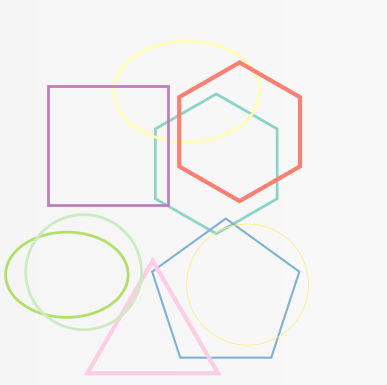[{"shape": "hexagon", "thickness": 2, "radius": 0.91, "center": [0.558, 0.575]}, {"shape": "oval", "thickness": 2, "radius": 0.94, "center": [0.483, 0.762]}, {"shape": "hexagon", "thickness": 3, "radius": 0.9, "center": [0.618, 0.658]}, {"shape": "pentagon", "thickness": 1.5, "radius": 1.0, "center": [0.583, 0.233]}, {"shape": "oval", "thickness": 2, "radius": 0.79, "center": [0.173, 0.286]}, {"shape": "triangle", "thickness": 3, "radius": 0.97, "center": [0.394, 0.128]}, {"shape": "square", "thickness": 2, "radius": 0.77, "center": [0.278, 0.623]}, {"shape": "circle", "thickness": 2, "radius": 0.75, "center": [0.216, 0.293]}, {"shape": "circle", "thickness": 0.5, "radius": 0.79, "center": [0.639, 0.261]}]